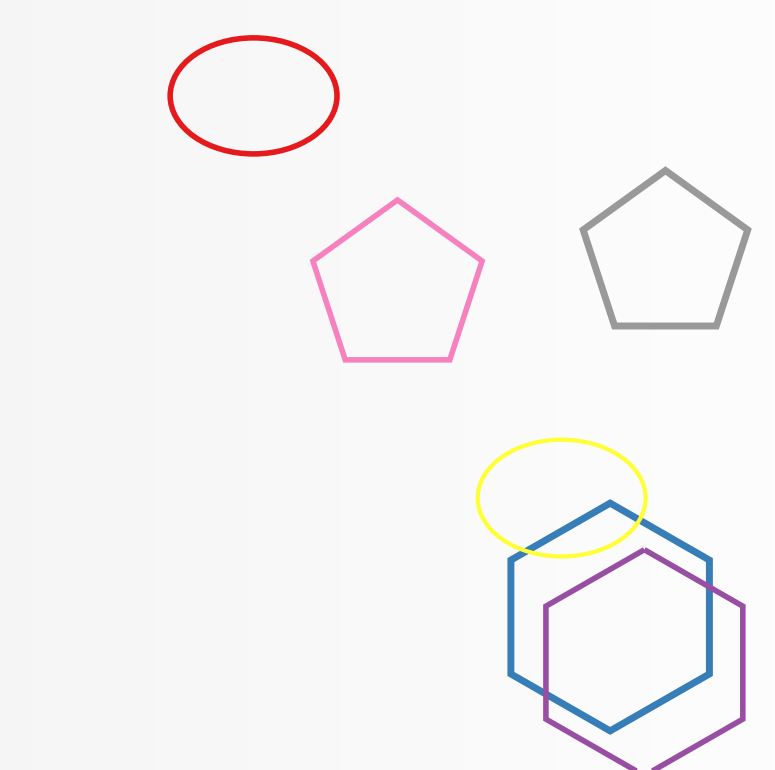[{"shape": "oval", "thickness": 2, "radius": 0.54, "center": [0.327, 0.875]}, {"shape": "hexagon", "thickness": 2.5, "radius": 0.74, "center": [0.787, 0.199]}, {"shape": "hexagon", "thickness": 2, "radius": 0.73, "center": [0.831, 0.139]}, {"shape": "oval", "thickness": 1.5, "radius": 0.54, "center": [0.725, 0.353]}, {"shape": "pentagon", "thickness": 2, "radius": 0.57, "center": [0.513, 0.626]}, {"shape": "pentagon", "thickness": 2.5, "radius": 0.56, "center": [0.859, 0.667]}]